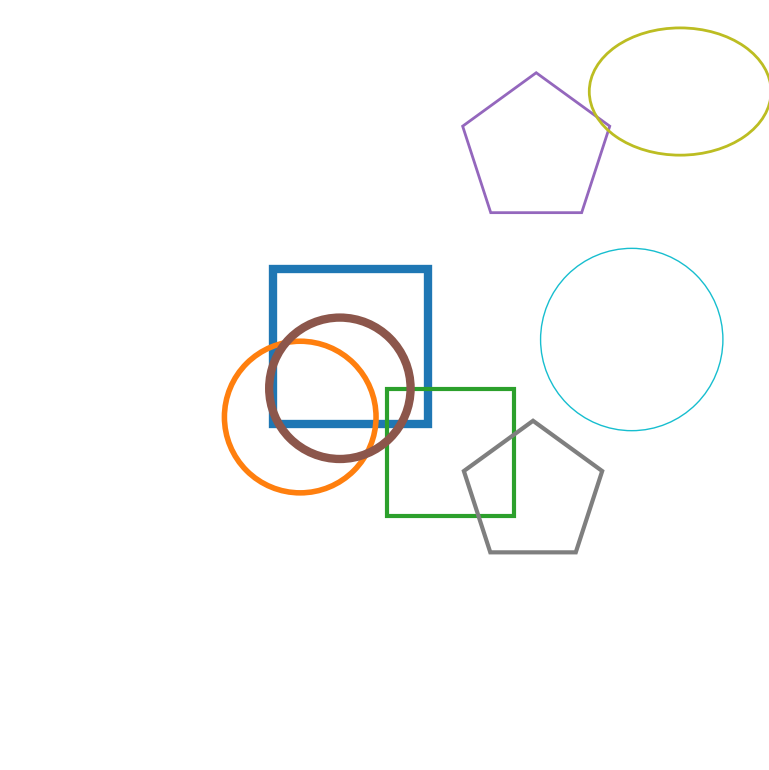[{"shape": "square", "thickness": 3, "radius": 0.5, "center": [0.456, 0.55]}, {"shape": "circle", "thickness": 2, "radius": 0.49, "center": [0.39, 0.458]}, {"shape": "square", "thickness": 1.5, "radius": 0.41, "center": [0.585, 0.412]}, {"shape": "pentagon", "thickness": 1, "radius": 0.5, "center": [0.696, 0.805]}, {"shape": "circle", "thickness": 3, "radius": 0.46, "center": [0.441, 0.496]}, {"shape": "pentagon", "thickness": 1.5, "radius": 0.47, "center": [0.692, 0.359]}, {"shape": "oval", "thickness": 1, "radius": 0.59, "center": [0.883, 0.881]}, {"shape": "circle", "thickness": 0.5, "radius": 0.59, "center": [0.82, 0.559]}]